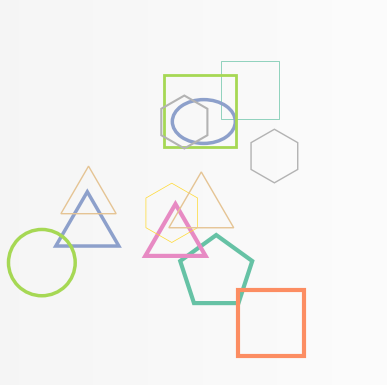[{"shape": "square", "thickness": 0.5, "radius": 0.37, "center": [0.645, 0.766]}, {"shape": "pentagon", "thickness": 3, "radius": 0.49, "center": [0.558, 0.292]}, {"shape": "square", "thickness": 3, "radius": 0.43, "center": [0.699, 0.16]}, {"shape": "oval", "thickness": 2.5, "radius": 0.41, "center": [0.526, 0.684]}, {"shape": "triangle", "thickness": 2.5, "radius": 0.47, "center": [0.225, 0.408]}, {"shape": "triangle", "thickness": 3, "radius": 0.45, "center": [0.453, 0.38]}, {"shape": "circle", "thickness": 2.5, "radius": 0.43, "center": [0.108, 0.318]}, {"shape": "square", "thickness": 2, "radius": 0.46, "center": [0.517, 0.712]}, {"shape": "hexagon", "thickness": 0.5, "radius": 0.39, "center": [0.443, 0.447]}, {"shape": "triangle", "thickness": 1, "radius": 0.41, "center": [0.228, 0.486]}, {"shape": "triangle", "thickness": 1, "radius": 0.48, "center": [0.519, 0.457]}, {"shape": "hexagon", "thickness": 1, "radius": 0.35, "center": [0.708, 0.595]}, {"shape": "hexagon", "thickness": 1.5, "radius": 0.34, "center": [0.476, 0.683]}]